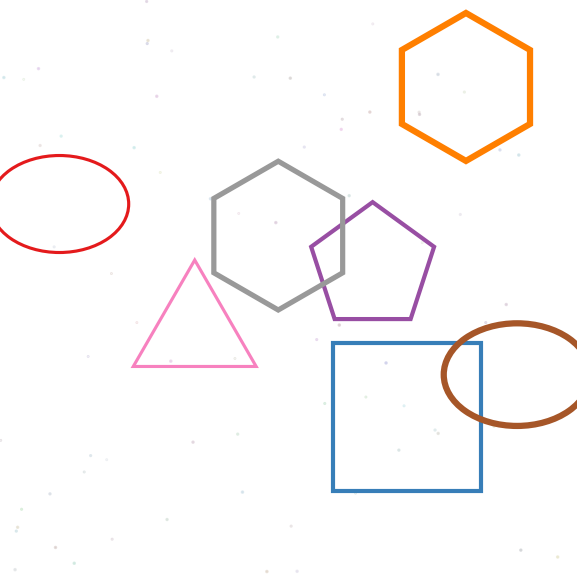[{"shape": "oval", "thickness": 1.5, "radius": 0.6, "center": [0.103, 0.646]}, {"shape": "square", "thickness": 2, "radius": 0.64, "center": [0.705, 0.277]}, {"shape": "pentagon", "thickness": 2, "radius": 0.56, "center": [0.645, 0.537]}, {"shape": "hexagon", "thickness": 3, "radius": 0.64, "center": [0.807, 0.849]}, {"shape": "oval", "thickness": 3, "radius": 0.63, "center": [0.895, 0.35]}, {"shape": "triangle", "thickness": 1.5, "radius": 0.61, "center": [0.337, 0.426]}, {"shape": "hexagon", "thickness": 2.5, "radius": 0.64, "center": [0.482, 0.591]}]